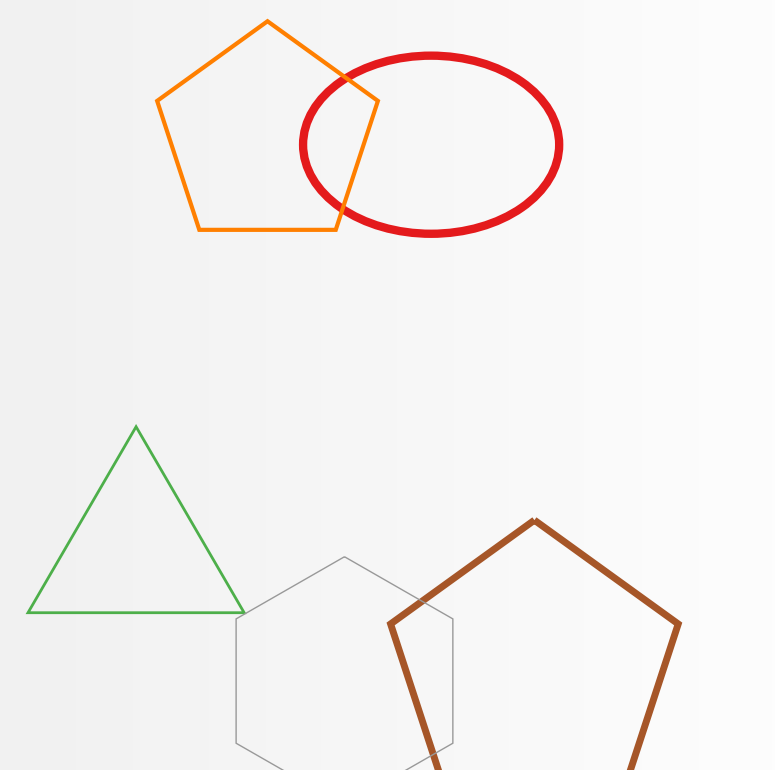[{"shape": "oval", "thickness": 3, "radius": 0.83, "center": [0.556, 0.812]}, {"shape": "triangle", "thickness": 1, "radius": 0.81, "center": [0.176, 0.285]}, {"shape": "pentagon", "thickness": 1.5, "radius": 0.75, "center": [0.345, 0.823]}, {"shape": "pentagon", "thickness": 2.5, "radius": 0.98, "center": [0.69, 0.129]}, {"shape": "hexagon", "thickness": 0.5, "radius": 0.81, "center": [0.444, 0.116]}]